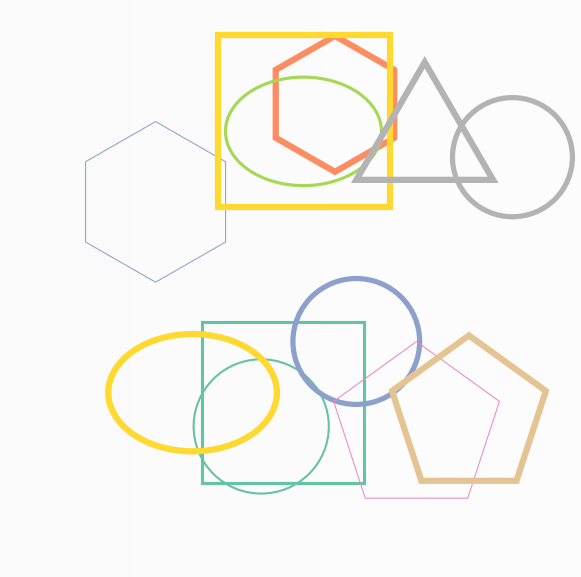[{"shape": "circle", "thickness": 1, "radius": 0.58, "center": [0.449, 0.261]}, {"shape": "square", "thickness": 1.5, "radius": 0.7, "center": [0.487, 0.302]}, {"shape": "hexagon", "thickness": 3, "radius": 0.59, "center": [0.576, 0.819]}, {"shape": "hexagon", "thickness": 0.5, "radius": 0.7, "center": [0.268, 0.65]}, {"shape": "circle", "thickness": 2.5, "radius": 0.55, "center": [0.613, 0.408]}, {"shape": "pentagon", "thickness": 0.5, "radius": 0.75, "center": [0.717, 0.258]}, {"shape": "oval", "thickness": 1.5, "radius": 0.67, "center": [0.522, 0.772]}, {"shape": "oval", "thickness": 3, "radius": 0.73, "center": [0.331, 0.319]}, {"shape": "square", "thickness": 3, "radius": 0.74, "center": [0.523, 0.789]}, {"shape": "pentagon", "thickness": 3, "radius": 0.7, "center": [0.807, 0.279]}, {"shape": "triangle", "thickness": 3, "radius": 0.68, "center": [0.731, 0.756]}, {"shape": "circle", "thickness": 2.5, "radius": 0.52, "center": [0.882, 0.727]}]